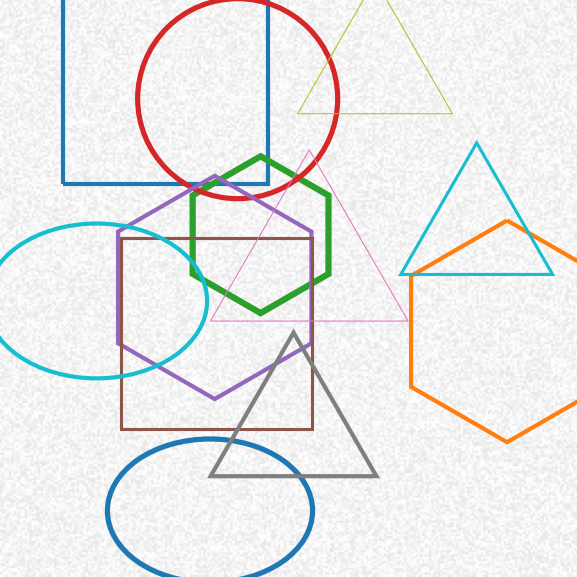[{"shape": "square", "thickness": 2, "radius": 0.89, "center": [0.287, 0.859]}, {"shape": "oval", "thickness": 2.5, "radius": 0.89, "center": [0.364, 0.115]}, {"shape": "hexagon", "thickness": 2, "radius": 0.96, "center": [0.878, 0.425]}, {"shape": "hexagon", "thickness": 3, "radius": 0.68, "center": [0.451, 0.593]}, {"shape": "circle", "thickness": 2.5, "radius": 0.87, "center": [0.412, 0.828]}, {"shape": "hexagon", "thickness": 2, "radius": 0.97, "center": [0.372, 0.501]}, {"shape": "square", "thickness": 1.5, "radius": 0.83, "center": [0.374, 0.422]}, {"shape": "triangle", "thickness": 0.5, "radius": 0.99, "center": [0.536, 0.542]}, {"shape": "triangle", "thickness": 2, "radius": 0.83, "center": [0.508, 0.257]}, {"shape": "triangle", "thickness": 0.5, "radius": 0.77, "center": [0.649, 0.88]}, {"shape": "triangle", "thickness": 1.5, "radius": 0.76, "center": [0.825, 0.6]}, {"shape": "oval", "thickness": 2, "radius": 0.96, "center": [0.167, 0.478]}]